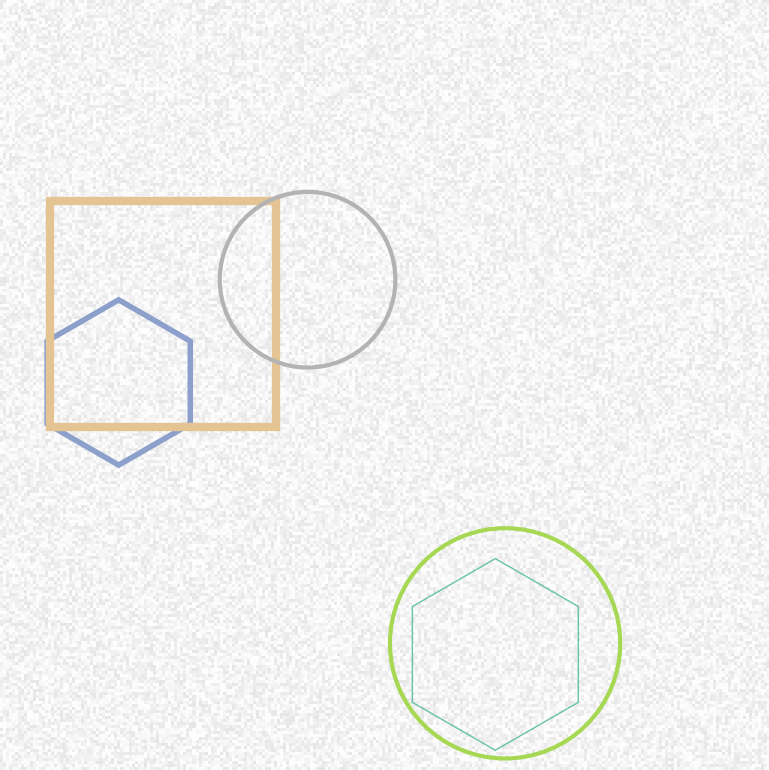[{"shape": "hexagon", "thickness": 0.5, "radius": 0.62, "center": [0.643, 0.15]}, {"shape": "hexagon", "thickness": 2, "radius": 0.54, "center": [0.154, 0.503]}, {"shape": "circle", "thickness": 1.5, "radius": 0.75, "center": [0.656, 0.164]}, {"shape": "square", "thickness": 3, "radius": 0.73, "center": [0.212, 0.592]}, {"shape": "circle", "thickness": 1.5, "radius": 0.57, "center": [0.399, 0.637]}]